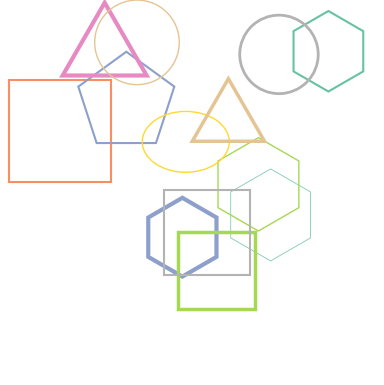[{"shape": "hexagon", "thickness": 0.5, "radius": 0.6, "center": [0.703, 0.442]}, {"shape": "hexagon", "thickness": 1.5, "radius": 0.52, "center": [0.853, 0.867]}, {"shape": "square", "thickness": 1.5, "radius": 0.67, "center": [0.155, 0.66]}, {"shape": "pentagon", "thickness": 1.5, "radius": 0.66, "center": [0.328, 0.734]}, {"shape": "hexagon", "thickness": 3, "radius": 0.51, "center": [0.474, 0.384]}, {"shape": "triangle", "thickness": 3, "radius": 0.63, "center": [0.272, 0.867]}, {"shape": "square", "thickness": 2.5, "radius": 0.5, "center": [0.561, 0.298]}, {"shape": "hexagon", "thickness": 1, "radius": 0.61, "center": [0.671, 0.521]}, {"shape": "oval", "thickness": 1, "radius": 0.56, "center": [0.482, 0.632]}, {"shape": "triangle", "thickness": 2.5, "radius": 0.54, "center": [0.593, 0.687]}, {"shape": "circle", "thickness": 1, "radius": 0.55, "center": [0.356, 0.89]}, {"shape": "circle", "thickness": 2, "radius": 0.51, "center": [0.725, 0.859]}, {"shape": "square", "thickness": 1.5, "radius": 0.56, "center": [0.538, 0.396]}]